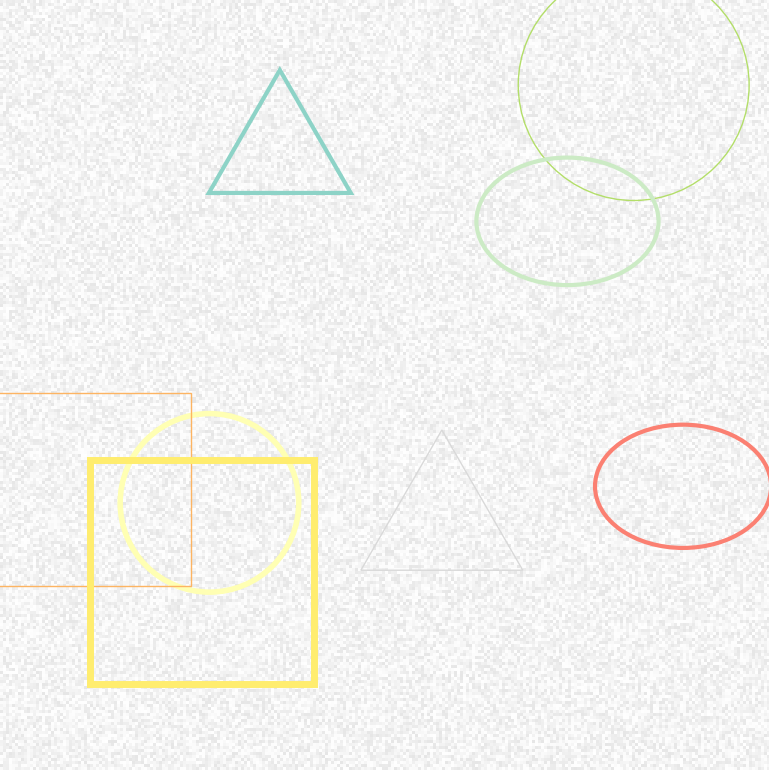[{"shape": "triangle", "thickness": 1.5, "radius": 0.53, "center": [0.363, 0.803]}, {"shape": "circle", "thickness": 2, "radius": 0.58, "center": [0.272, 0.347]}, {"shape": "oval", "thickness": 1.5, "radius": 0.57, "center": [0.887, 0.368]}, {"shape": "square", "thickness": 0.5, "radius": 0.62, "center": [0.123, 0.364]}, {"shape": "circle", "thickness": 0.5, "radius": 0.75, "center": [0.823, 0.89]}, {"shape": "triangle", "thickness": 0.5, "radius": 0.61, "center": [0.574, 0.32]}, {"shape": "oval", "thickness": 1.5, "radius": 0.59, "center": [0.737, 0.713]}, {"shape": "square", "thickness": 2.5, "radius": 0.73, "center": [0.262, 0.257]}]